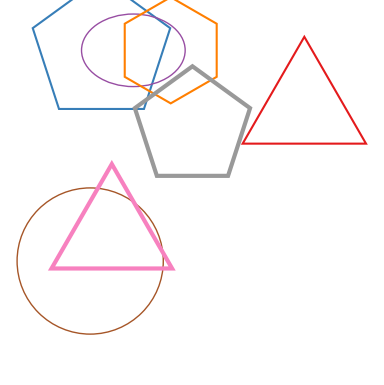[{"shape": "triangle", "thickness": 1.5, "radius": 0.92, "center": [0.79, 0.719]}, {"shape": "pentagon", "thickness": 1.5, "radius": 0.94, "center": [0.264, 0.869]}, {"shape": "oval", "thickness": 1, "radius": 0.67, "center": [0.346, 0.869]}, {"shape": "hexagon", "thickness": 1.5, "radius": 0.69, "center": [0.443, 0.869]}, {"shape": "circle", "thickness": 1, "radius": 0.95, "center": [0.234, 0.322]}, {"shape": "triangle", "thickness": 3, "radius": 0.9, "center": [0.29, 0.393]}, {"shape": "pentagon", "thickness": 3, "radius": 0.79, "center": [0.5, 0.671]}]